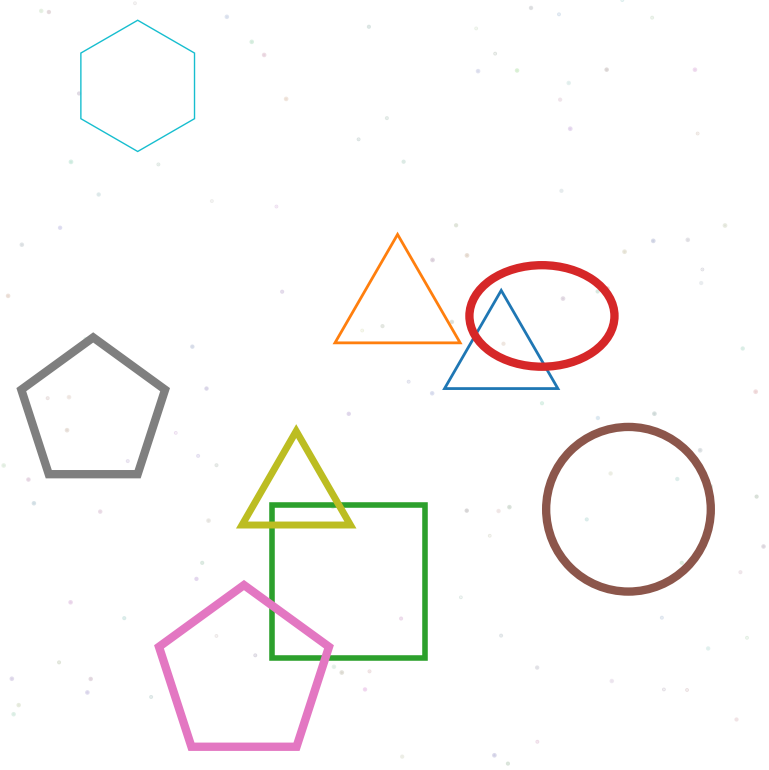[{"shape": "triangle", "thickness": 1, "radius": 0.42, "center": [0.651, 0.538]}, {"shape": "triangle", "thickness": 1, "radius": 0.47, "center": [0.516, 0.602]}, {"shape": "square", "thickness": 2, "radius": 0.5, "center": [0.453, 0.245]}, {"shape": "oval", "thickness": 3, "radius": 0.47, "center": [0.704, 0.59]}, {"shape": "circle", "thickness": 3, "radius": 0.53, "center": [0.816, 0.339]}, {"shape": "pentagon", "thickness": 3, "radius": 0.58, "center": [0.317, 0.124]}, {"shape": "pentagon", "thickness": 3, "radius": 0.49, "center": [0.121, 0.464]}, {"shape": "triangle", "thickness": 2.5, "radius": 0.41, "center": [0.385, 0.359]}, {"shape": "hexagon", "thickness": 0.5, "radius": 0.43, "center": [0.179, 0.888]}]